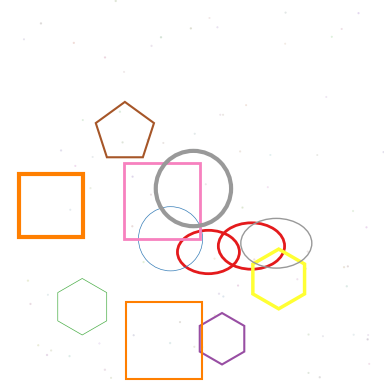[{"shape": "oval", "thickness": 2, "radius": 0.43, "center": [0.653, 0.361]}, {"shape": "oval", "thickness": 2, "radius": 0.4, "center": [0.541, 0.345]}, {"shape": "circle", "thickness": 0.5, "radius": 0.42, "center": [0.443, 0.38]}, {"shape": "hexagon", "thickness": 0.5, "radius": 0.37, "center": [0.214, 0.203]}, {"shape": "hexagon", "thickness": 1.5, "radius": 0.33, "center": [0.577, 0.12]}, {"shape": "square", "thickness": 3, "radius": 0.41, "center": [0.132, 0.466]}, {"shape": "square", "thickness": 1.5, "radius": 0.5, "center": [0.426, 0.116]}, {"shape": "hexagon", "thickness": 2.5, "radius": 0.39, "center": [0.724, 0.275]}, {"shape": "pentagon", "thickness": 1.5, "radius": 0.4, "center": [0.324, 0.656]}, {"shape": "square", "thickness": 2, "radius": 0.49, "center": [0.42, 0.479]}, {"shape": "oval", "thickness": 1, "radius": 0.46, "center": [0.718, 0.368]}, {"shape": "circle", "thickness": 3, "radius": 0.49, "center": [0.502, 0.51]}]